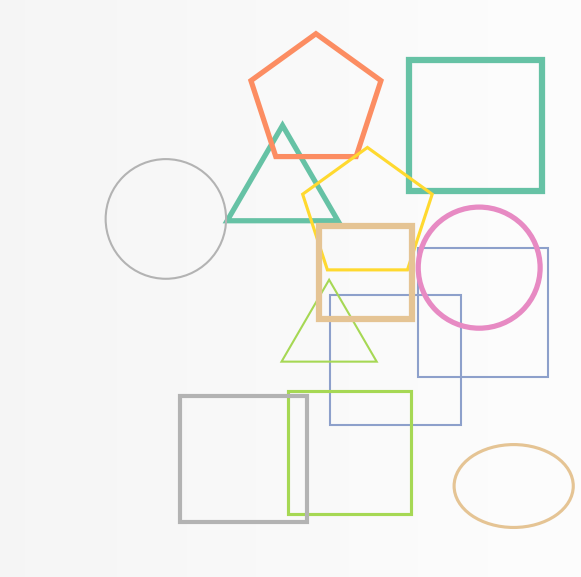[{"shape": "triangle", "thickness": 2.5, "radius": 0.55, "center": [0.486, 0.672]}, {"shape": "square", "thickness": 3, "radius": 0.57, "center": [0.818, 0.782]}, {"shape": "pentagon", "thickness": 2.5, "radius": 0.59, "center": [0.544, 0.823]}, {"shape": "square", "thickness": 1, "radius": 0.56, "center": [0.831, 0.458]}, {"shape": "square", "thickness": 1, "radius": 0.56, "center": [0.681, 0.376]}, {"shape": "circle", "thickness": 2.5, "radius": 0.52, "center": [0.824, 0.536]}, {"shape": "square", "thickness": 1.5, "radius": 0.53, "center": [0.601, 0.215]}, {"shape": "triangle", "thickness": 1, "radius": 0.47, "center": [0.566, 0.42]}, {"shape": "pentagon", "thickness": 1.5, "radius": 0.59, "center": [0.632, 0.627]}, {"shape": "square", "thickness": 3, "radius": 0.4, "center": [0.629, 0.528]}, {"shape": "oval", "thickness": 1.5, "radius": 0.51, "center": [0.884, 0.158]}, {"shape": "circle", "thickness": 1, "radius": 0.52, "center": [0.285, 0.62]}, {"shape": "square", "thickness": 2, "radius": 0.55, "center": [0.419, 0.204]}]